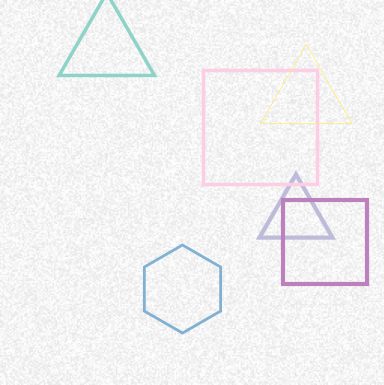[{"shape": "triangle", "thickness": 2.5, "radius": 0.71, "center": [0.277, 0.875]}, {"shape": "triangle", "thickness": 3, "radius": 0.55, "center": [0.769, 0.438]}, {"shape": "hexagon", "thickness": 2, "radius": 0.57, "center": [0.474, 0.249]}, {"shape": "square", "thickness": 2.5, "radius": 0.74, "center": [0.675, 0.67]}, {"shape": "square", "thickness": 3, "radius": 0.55, "center": [0.845, 0.371]}, {"shape": "triangle", "thickness": 0.5, "radius": 0.69, "center": [0.796, 0.747]}]